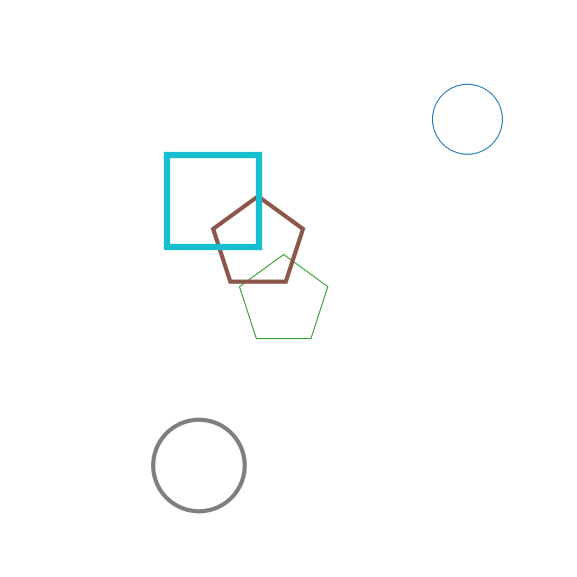[{"shape": "circle", "thickness": 0.5, "radius": 0.3, "center": [0.809, 0.793]}, {"shape": "pentagon", "thickness": 0.5, "radius": 0.4, "center": [0.491, 0.478]}, {"shape": "pentagon", "thickness": 2, "radius": 0.41, "center": [0.447, 0.578]}, {"shape": "circle", "thickness": 2, "radius": 0.4, "center": [0.345, 0.193]}, {"shape": "square", "thickness": 3, "radius": 0.4, "center": [0.368, 0.652]}]